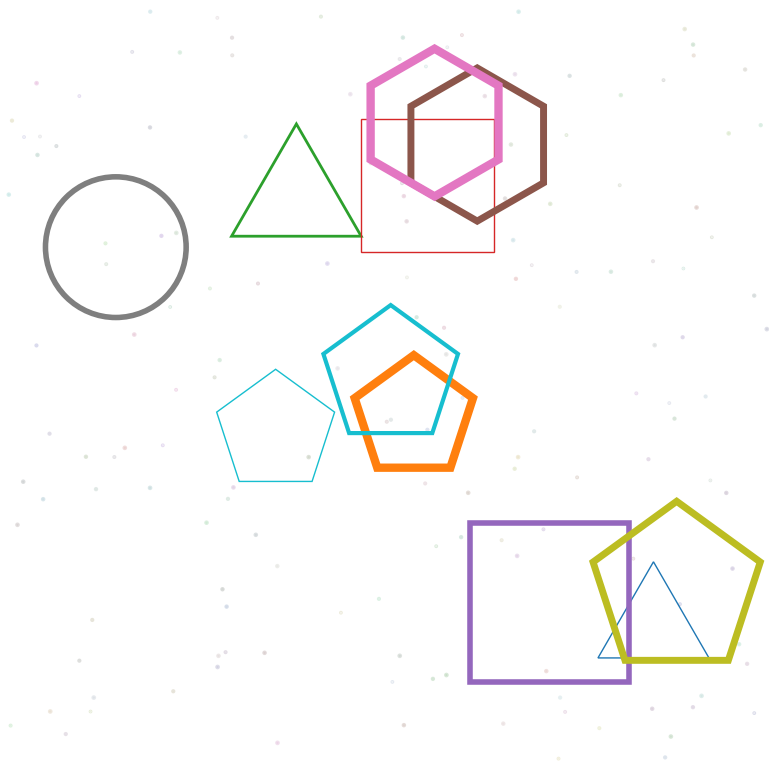[{"shape": "triangle", "thickness": 0.5, "radius": 0.42, "center": [0.849, 0.187]}, {"shape": "pentagon", "thickness": 3, "radius": 0.4, "center": [0.537, 0.458]}, {"shape": "triangle", "thickness": 1, "radius": 0.49, "center": [0.385, 0.742]}, {"shape": "square", "thickness": 0.5, "radius": 0.43, "center": [0.555, 0.759]}, {"shape": "square", "thickness": 2, "radius": 0.52, "center": [0.714, 0.218]}, {"shape": "hexagon", "thickness": 2.5, "radius": 0.5, "center": [0.62, 0.812]}, {"shape": "hexagon", "thickness": 3, "radius": 0.48, "center": [0.564, 0.841]}, {"shape": "circle", "thickness": 2, "radius": 0.46, "center": [0.15, 0.679]}, {"shape": "pentagon", "thickness": 2.5, "radius": 0.57, "center": [0.879, 0.235]}, {"shape": "pentagon", "thickness": 0.5, "radius": 0.4, "center": [0.358, 0.44]}, {"shape": "pentagon", "thickness": 1.5, "radius": 0.46, "center": [0.507, 0.512]}]